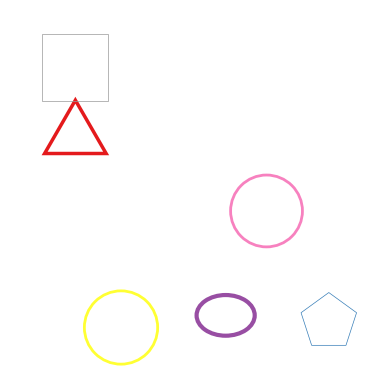[{"shape": "triangle", "thickness": 2.5, "radius": 0.46, "center": [0.196, 0.647]}, {"shape": "pentagon", "thickness": 0.5, "radius": 0.38, "center": [0.854, 0.164]}, {"shape": "oval", "thickness": 3, "radius": 0.38, "center": [0.586, 0.181]}, {"shape": "circle", "thickness": 2, "radius": 0.48, "center": [0.314, 0.149]}, {"shape": "circle", "thickness": 2, "radius": 0.47, "center": [0.692, 0.452]}, {"shape": "square", "thickness": 0.5, "radius": 0.43, "center": [0.195, 0.825]}]